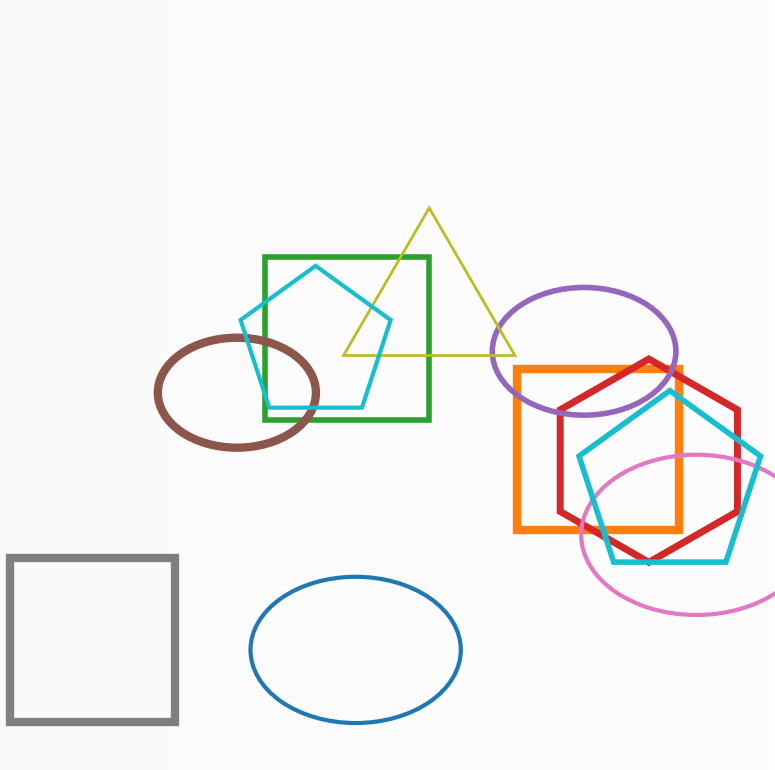[{"shape": "oval", "thickness": 1.5, "radius": 0.68, "center": [0.459, 0.156]}, {"shape": "square", "thickness": 3, "radius": 0.52, "center": [0.772, 0.416]}, {"shape": "square", "thickness": 2, "radius": 0.53, "center": [0.448, 0.561]}, {"shape": "hexagon", "thickness": 2.5, "radius": 0.66, "center": [0.837, 0.402]}, {"shape": "oval", "thickness": 2, "radius": 0.59, "center": [0.754, 0.544]}, {"shape": "oval", "thickness": 3, "radius": 0.51, "center": [0.306, 0.49]}, {"shape": "oval", "thickness": 1.5, "radius": 0.74, "center": [0.899, 0.305]}, {"shape": "square", "thickness": 3, "radius": 0.53, "center": [0.119, 0.169]}, {"shape": "triangle", "thickness": 1, "radius": 0.64, "center": [0.554, 0.602]}, {"shape": "pentagon", "thickness": 1.5, "radius": 0.51, "center": [0.407, 0.553]}, {"shape": "pentagon", "thickness": 2, "radius": 0.62, "center": [0.864, 0.37]}]